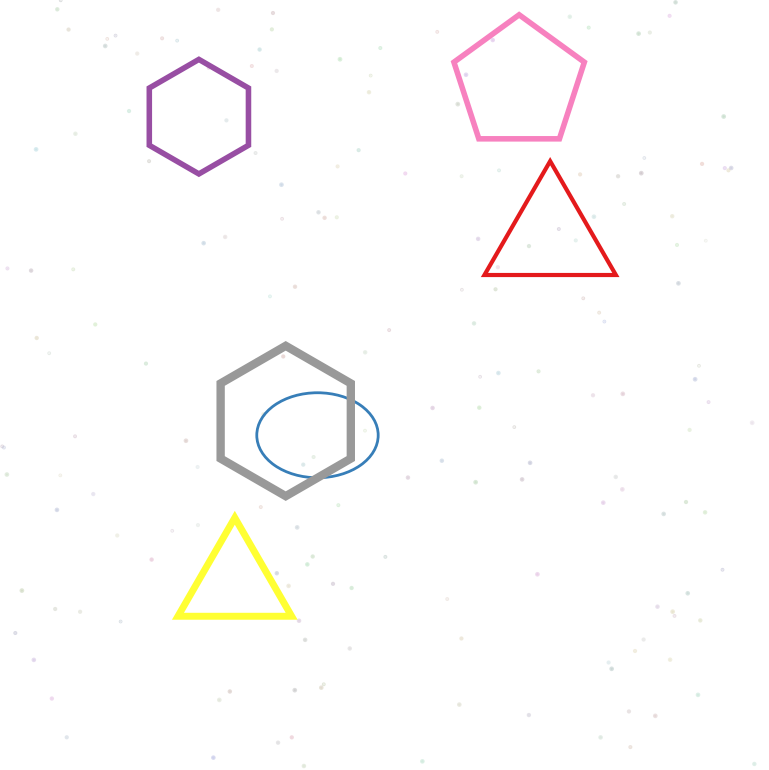[{"shape": "triangle", "thickness": 1.5, "radius": 0.49, "center": [0.714, 0.692]}, {"shape": "oval", "thickness": 1, "radius": 0.39, "center": [0.412, 0.435]}, {"shape": "hexagon", "thickness": 2, "radius": 0.37, "center": [0.258, 0.848]}, {"shape": "triangle", "thickness": 2.5, "radius": 0.43, "center": [0.305, 0.242]}, {"shape": "pentagon", "thickness": 2, "radius": 0.45, "center": [0.674, 0.892]}, {"shape": "hexagon", "thickness": 3, "radius": 0.49, "center": [0.371, 0.453]}]